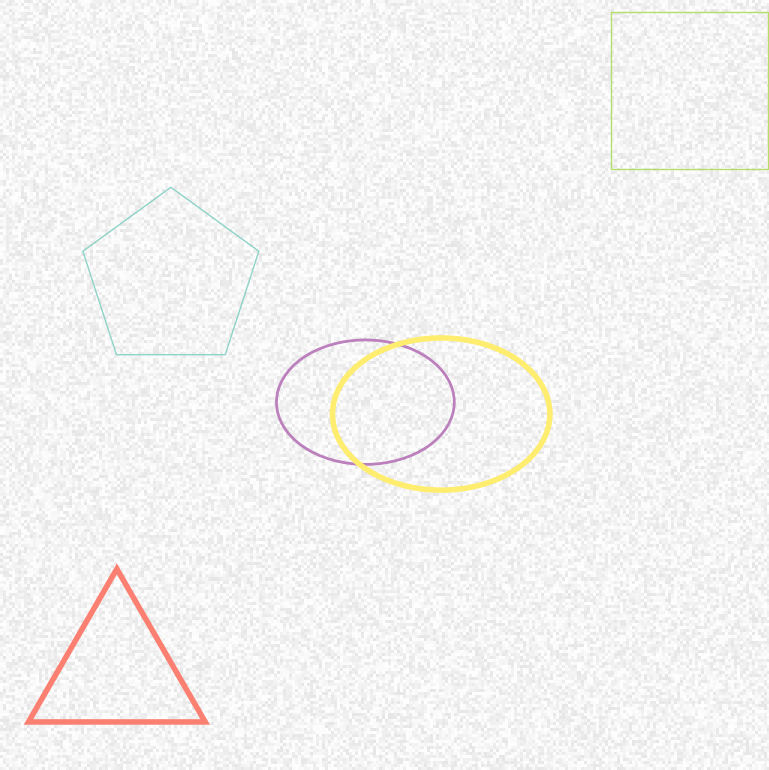[{"shape": "pentagon", "thickness": 0.5, "radius": 0.6, "center": [0.222, 0.637]}, {"shape": "triangle", "thickness": 2, "radius": 0.66, "center": [0.152, 0.129]}, {"shape": "square", "thickness": 0.5, "radius": 0.51, "center": [0.895, 0.882]}, {"shape": "oval", "thickness": 1, "radius": 0.58, "center": [0.475, 0.478]}, {"shape": "oval", "thickness": 2, "radius": 0.71, "center": [0.573, 0.462]}]